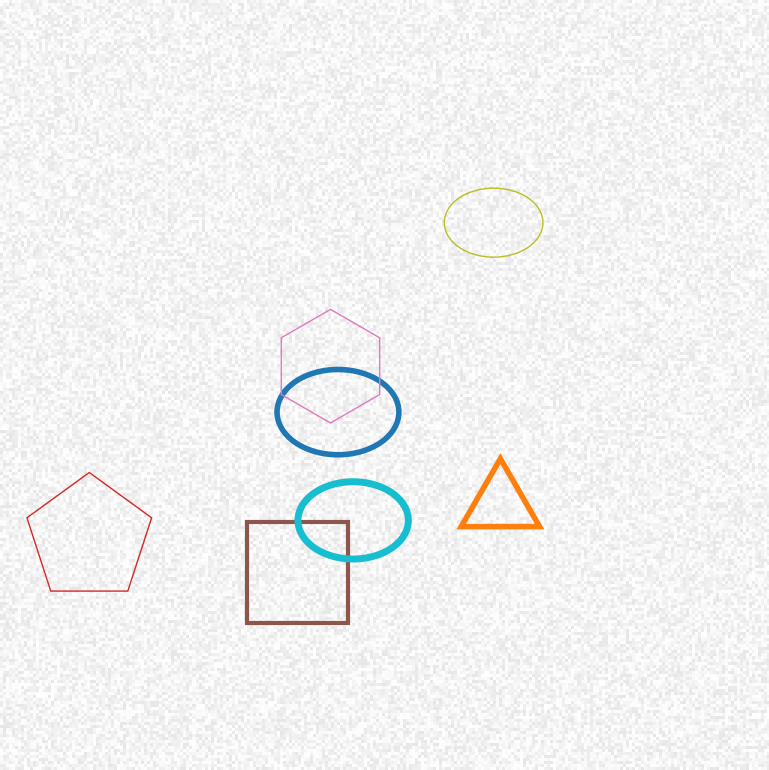[{"shape": "oval", "thickness": 2, "radius": 0.4, "center": [0.439, 0.465]}, {"shape": "triangle", "thickness": 2, "radius": 0.29, "center": [0.65, 0.345]}, {"shape": "pentagon", "thickness": 0.5, "radius": 0.43, "center": [0.116, 0.301]}, {"shape": "square", "thickness": 1.5, "radius": 0.33, "center": [0.386, 0.257]}, {"shape": "hexagon", "thickness": 0.5, "radius": 0.37, "center": [0.429, 0.524]}, {"shape": "oval", "thickness": 0.5, "radius": 0.32, "center": [0.641, 0.711]}, {"shape": "oval", "thickness": 2.5, "radius": 0.36, "center": [0.459, 0.324]}]